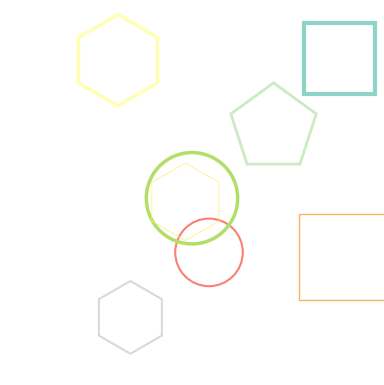[{"shape": "square", "thickness": 3, "radius": 0.46, "center": [0.882, 0.848]}, {"shape": "hexagon", "thickness": 2.5, "radius": 0.59, "center": [0.306, 0.844]}, {"shape": "circle", "thickness": 1.5, "radius": 0.44, "center": [0.543, 0.344]}, {"shape": "square", "thickness": 1, "radius": 0.56, "center": [0.889, 0.333]}, {"shape": "circle", "thickness": 2.5, "radius": 0.59, "center": [0.499, 0.485]}, {"shape": "hexagon", "thickness": 1.5, "radius": 0.47, "center": [0.339, 0.176]}, {"shape": "pentagon", "thickness": 2, "radius": 0.58, "center": [0.711, 0.668]}, {"shape": "hexagon", "thickness": 0.5, "radius": 0.5, "center": [0.482, 0.476]}]